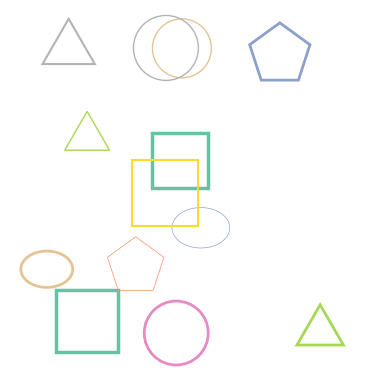[{"shape": "square", "thickness": 2.5, "radius": 0.36, "center": [0.467, 0.584]}, {"shape": "square", "thickness": 2.5, "radius": 0.4, "center": [0.225, 0.166]}, {"shape": "pentagon", "thickness": 0.5, "radius": 0.39, "center": [0.352, 0.308]}, {"shape": "oval", "thickness": 0.5, "radius": 0.38, "center": [0.522, 0.408]}, {"shape": "pentagon", "thickness": 2, "radius": 0.41, "center": [0.727, 0.858]}, {"shape": "circle", "thickness": 2, "radius": 0.42, "center": [0.458, 0.135]}, {"shape": "triangle", "thickness": 2, "radius": 0.35, "center": [0.832, 0.139]}, {"shape": "triangle", "thickness": 1, "radius": 0.34, "center": [0.226, 0.643]}, {"shape": "square", "thickness": 1.5, "radius": 0.43, "center": [0.428, 0.5]}, {"shape": "oval", "thickness": 2, "radius": 0.34, "center": [0.122, 0.301]}, {"shape": "circle", "thickness": 1, "radius": 0.38, "center": [0.473, 0.874]}, {"shape": "triangle", "thickness": 1.5, "radius": 0.39, "center": [0.178, 0.873]}, {"shape": "circle", "thickness": 1, "radius": 0.42, "center": [0.431, 0.875]}]